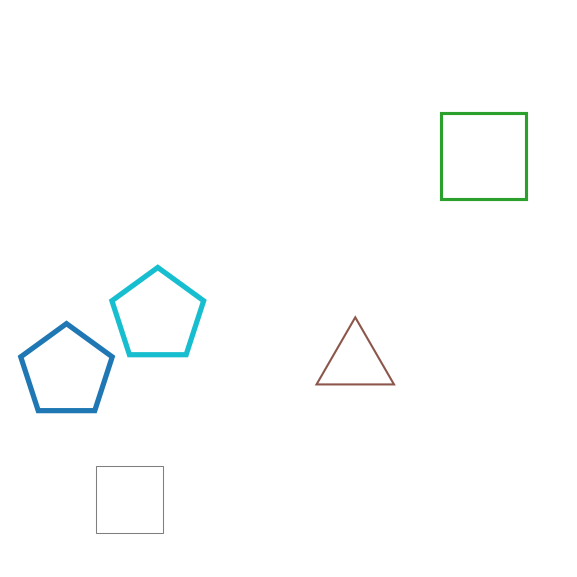[{"shape": "pentagon", "thickness": 2.5, "radius": 0.42, "center": [0.115, 0.355]}, {"shape": "square", "thickness": 1.5, "radius": 0.37, "center": [0.837, 0.729]}, {"shape": "triangle", "thickness": 1, "radius": 0.39, "center": [0.615, 0.372]}, {"shape": "square", "thickness": 0.5, "radius": 0.29, "center": [0.224, 0.134]}, {"shape": "pentagon", "thickness": 2.5, "radius": 0.42, "center": [0.273, 0.452]}]